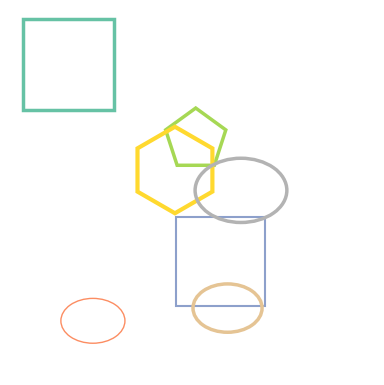[{"shape": "square", "thickness": 2.5, "radius": 0.59, "center": [0.178, 0.833]}, {"shape": "oval", "thickness": 1, "radius": 0.42, "center": [0.241, 0.167]}, {"shape": "square", "thickness": 1.5, "radius": 0.58, "center": [0.572, 0.32]}, {"shape": "pentagon", "thickness": 2.5, "radius": 0.41, "center": [0.508, 0.637]}, {"shape": "hexagon", "thickness": 3, "radius": 0.56, "center": [0.454, 0.558]}, {"shape": "oval", "thickness": 2.5, "radius": 0.45, "center": [0.591, 0.2]}, {"shape": "oval", "thickness": 2.5, "radius": 0.6, "center": [0.626, 0.506]}]